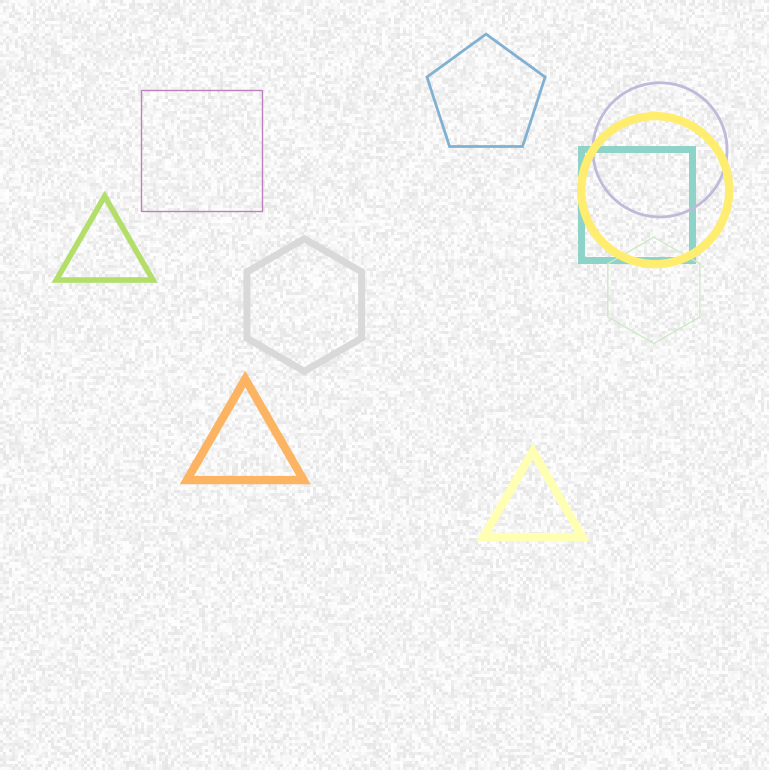[{"shape": "square", "thickness": 2.5, "radius": 0.36, "center": [0.827, 0.734]}, {"shape": "triangle", "thickness": 3, "radius": 0.37, "center": [0.692, 0.34]}, {"shape": "circle", "thickness": 1, "radius": 0.44, "center": [0.857, 0.805]}, {"shape": "pentagon", "thickness": 1, "radius": 0.4, "center": [0.631, 0.875]}, {"shape": "triangle", "thickness": 3, "radius": 0.44, "center": [0.319, 0.42]}, {"shape": "triangle", "thickness": 2, "radius": 0.36, "center": [0.136, 0.673]}, {"shape": "hexagon", "thickness": 2.5, "radius": 0.43, "center": [0.395, 0.604]}, {"shape": "square", "thickness": 0.5, "radius": 0.39, "center": [0.261, 0.805]}, {"shape": "hexagon", "thickness": 0.5, "radius": 0.35, "center": [0.849, 0.623]}, {"shape": "circle", "thickness": 3, "radius": 0.48, "center": [0.851, 0.753]}]